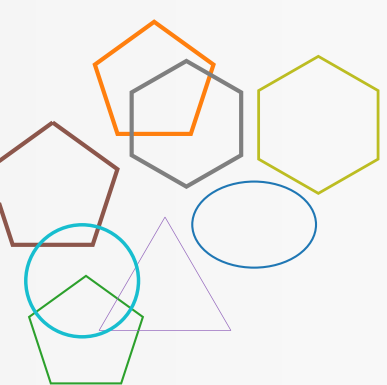[{"shape": "oval", "thickness": 1.5, "radius": 0.8, "center": [0.656, 0.417]}, {"shape": "pentagon", "thickness": 3, "radius": 0.8, "center": [0.398, 0.782]}, {"shape": "pentagon", "thickness": 1.5, "radius": 0.77, "center": [0.222, 0.129]}, {"shape": "triangle", "thickness": 0.5, "radius": 0.98, "center": [0.426, 0.24]}, {"shape": "pentagon", "thickness": 3, "radius": 0.88, "center": [0.136, 0.506]}, {"shape": "hexagon", "thickness": 3, "radius": 0.82, "center": [0.481, 0.678]}, {"shape": "hexagon", "thickness": 2, "radius": 0.89, "center": [0.822, 0.676]}, {"shape": "circle", "thickness": 2.5, "radius": 0.73, "center": [0.212, 0.271]}]